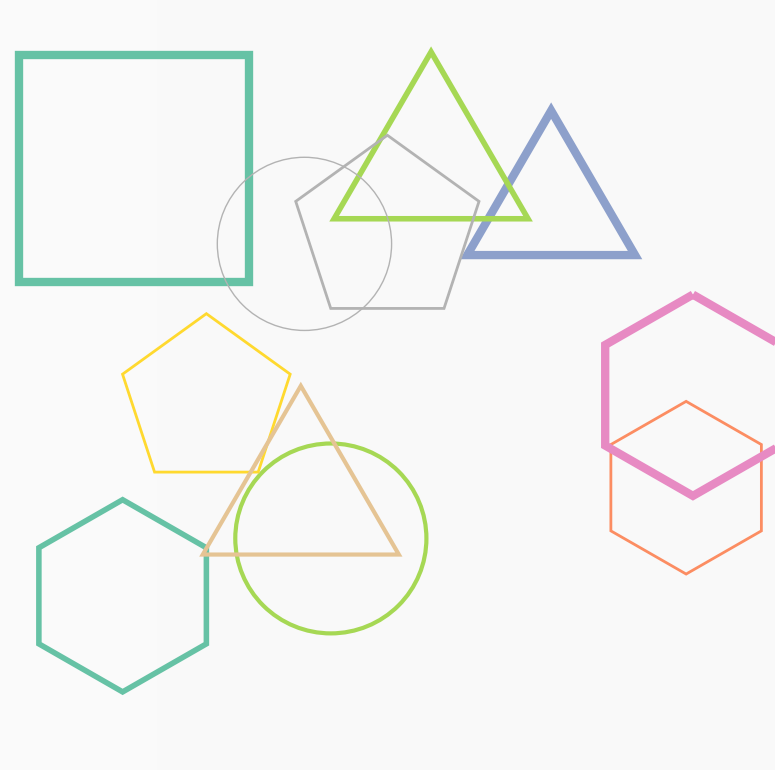[{"shape": "hexagon", "thickness": 2, "radius": 0.62, "center": [0.158, 0.226]}, {"shape": "square", "thickness": 3, "radius": 0.74, "center": [0.173, 0.781]}, {"shape": "hexagon", "thickness": 1, "radius": 0.56, "center": [0.885, 0.367]}, {"shape": "triangle", "thickness": 3, "radius": 0.63, "center": [0.711, 0.731]}, {"shape": "hexagon", "thickness": 3, "radius": 0.65, "center": [0.894, 0.487]}, {"shape": "circle", "thickness": 1.5, "radius": 0.62, "center": [0.427, 0.301]}, {"shape": "triangle", "thickness": 2, "radius": 0.72, "center": [0.556, 0.788]}, {"shape": "pentagon", "thickness": 1, "radius": 0.57, "center": [0.266, 0.479]}, {"shape": "triangle", "thickness": 1.5, "radius": 0.73, "center": [0.388, 0.353]}, {"shape": "circle", "thickness": 0.5, "radius": 0.56, "center": [0.393, 0.683]}, {"shape": "pentagon", "thickness": 1, "radius": 0.62, "center": [0.5, 0.7]}]